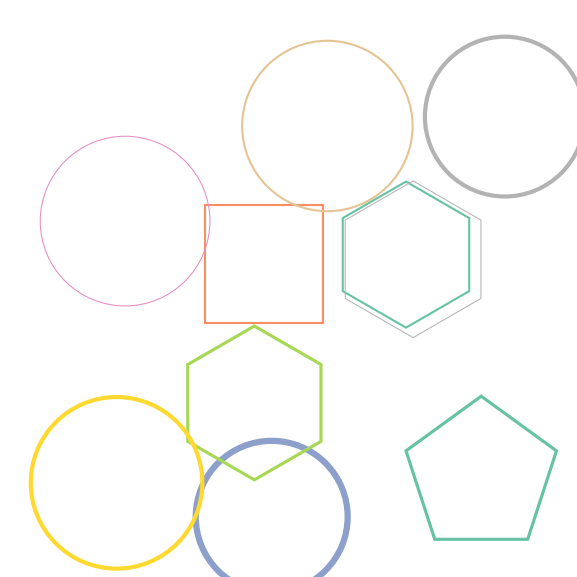[{"shape": "hexagon", "thickness": 1, "radius": 0.63, "center": [0.703, 0.558]}, {"shape": "pentagon", "thickness": 1.5, "radius": 0.68, "center": [0.833, 0.176]}, {"shape": "square", "thickness": 1, "radius": 0.51, "center": [0.457, 0.542]}, {"shape": "circle", "thickness": 3, "radius": 0.66, "center": [0.47, 0.104]}, {"shape": "circle", "thickness": 0.5, "radius": 0.73, "center": [0.217, 0.616]}, {"shape": "hexagon", "thickness": 1.5, "radius": 0.67, "center": [0.44, 0.301]}, {"shape": "circle", "thickness": 2, "radius": 0.74, "center": [0.202, 0.163]}, {"shape": "circle", "thickness": 1, "radius": 0.74, "center": [0.567, 0.781]}, {"shape": "circle", "thickness": 2, "radius": 0.69, "center": [0.874, 0.797]}, {"shape": "hexagon", "thickness": 0.5, "radius": 0.68, "center": [0.715, 0.55]}]